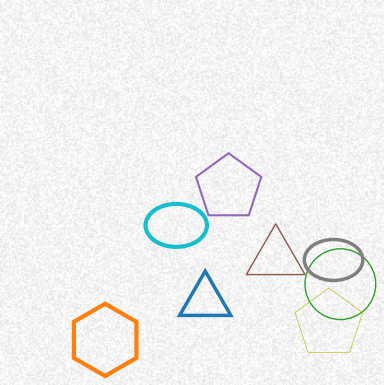[{"shape": "triangle", "thickness": 2.5, "radius": 0.38, "center": [0.533, 0.219]}, {"shape": "hexagon", "thickness": 3, "radius": 0.47, "center": [0.273, 0.117]}, {"shape": "circle", "thickness": 1, "radius": 0.46, "center": [0.884, 0.262]}, {"shape": "pentagon", "thickness": 1.5, "radius": 0.45, "center": [0.594, 0.513]}, {"shape": "triangle", "thickness": 1, "radius": 0.44, "center": [0.716, 0.331]}, {"shape": "oval", "thickness": 2.5, "radius": 0.38, "center": [0.866, 0.325]}, {"shape": "pentagon", "thickness": 0.5, "radius": 0.46, "center": [0.854, 0.16]}, {"shape": "oval", "thickness": 3, "radius": 0.4, "center": [0.458, 0.415]}]